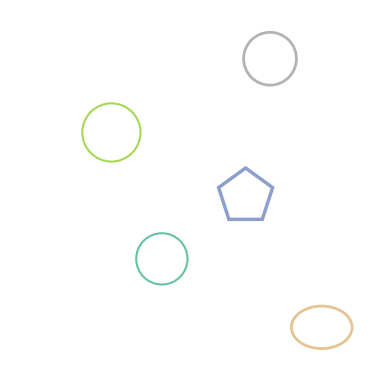[{"shape": "circle", "thickness": 1.5, "radius": 0.33, "center": [0.42, 0.328]}, {"shape": "pentagon", "thickness": 2.5, "radius": 0.37, "center": [0.638, 0.49]}, {"shape": "circle", "thickness": 1.5, "radius": 0.38, "center": [0.289, 0.656]}, {"shape": "oval", "thickness": 2, "radius": 0.39, "center": [0.836, 0.15]}, {"shape": "circle", "thickness": 2, "radius": 0.34, "center": [0.701, 0.847]}]